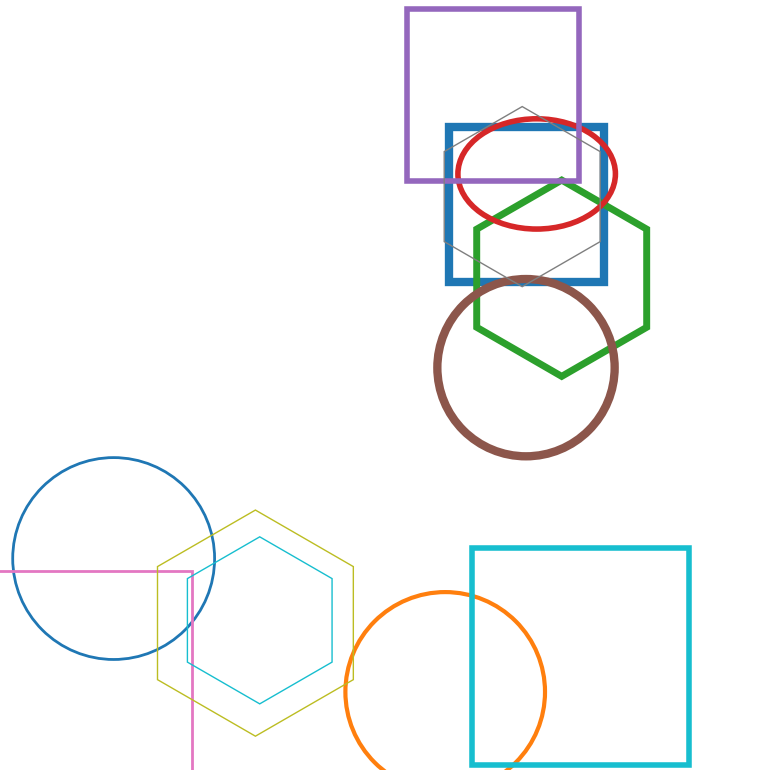[{"shape": "circle", "thickness": 1, "radius": 0.66, "center": [0.148, 0.275]}, {"shape": "square", "thickness": 3, "radius": 0.5, "center": [0.684, 0.734]}, {"shape": "circle", "thickness": 1.5, "radius": 0.65, "center": [0.578, 0.101]}, {"shape": "hexagon", "thickness": 2.5, "radius": 0.64, "center": [0.729, 0.639]}, {"shape": "oval", "thickness": 2, "radius": 0.51, "center": [0.697, 0.774]}, {"shape": "square", "thickness": 2, "radius": 0.56, "center": [0.64, 0.876]}, {"shape": "circle", "thickness": 3, "radius": 0.58, "center": [0.683, 0.523]}, {"shape": "square", "thickness": 1, "radius": 0.68, "center": [0.113, 0.122]}, {"shape": "hexagon", "thickness": 0.5, "radius": 0.58, "center": [0.678, 0.745]}, {"shape": "hexagon", "thickness": 0.5, "radius": 0.73, "center": [0.332, 0.191]}, {"shape": "square", "thickness": 2, "radius": 0.7, "center": [0.754, 0.147]}, {"shape": "hexagon", "thickness": 0.5, "radius": 0.54, "center": [0.337, 0.194]}]